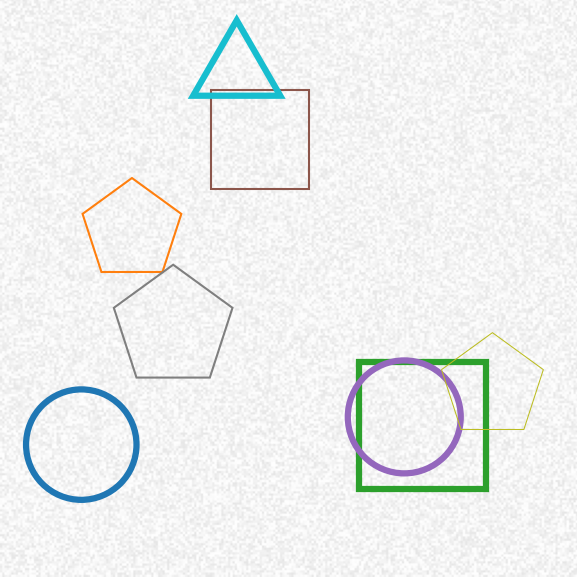[{"shape": "circle", "thickness": 3, "radius": 0.48, "center": [0.141, 0.229]}, {"shape": "pentagon", "thickness": 1, "radius": 0.45, "center": [0.228, 0.601]}, {"shape": "square", "thickness": 3, "radius": 0.55, "center": [0.732, 0.263]}, {"shape": "circle", "thickness": 3, "radius": 0.49, "center": [0.7, 0.277]}, {"shape": "square", "thickness": 1, "radius": 0.43, "center": [0.45, 0.757]}, {"shape": "pentagon", "thickness": 1, "radius": 0.54, "center": [0.3, 0.433]}, {"shape": "pentagon", "thickness": 0.5, "radius": 0.46, "center": [0.853, 0.33]}, {"shape": "triangle", "thickness": 3, "radius": 0.44, "center": [0.41, 0.877]}]